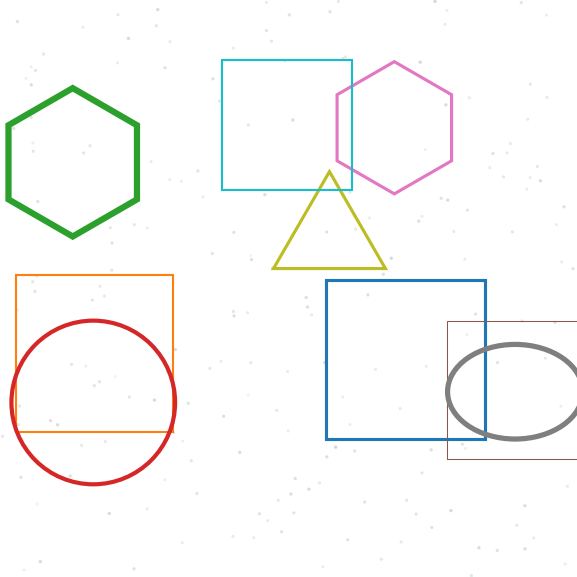[{"shape": "square", "thickness": 1.5, "radius": 0.69, "center": [0.702, 0.376]}, {"shape": "square", "thickness": 1, "radius": 0.68, "center": [0.164, 0.387]}, {"shape": "hexagon", "thickness": 3, "radius": 0.64, "center": [0.126, 0.718]}, {"shape": "circle", "thickness": 2, "radius": 0.71, "center": [0.161, 0.302]}, {"shape": "square", "thickness": 0.5, "radius": 0.6, "center": [0.893, 0.323]}, {"shape": "hexagon", "thickness": 1.5, "radius": 0.57, "center": [0.683, 0.778]}, {"shape": "oval", "thickness": 2.5, "radius": 0.59, "center": [0.892, 0.321]}, {"shape": "triangle", "thickness": 1.5, "radius": 0.56, "center": [0.57, 0.59]}, {"shape": "square", "thickness": 1, "radius": 0.56, "center": [0.496, 0.783]}]